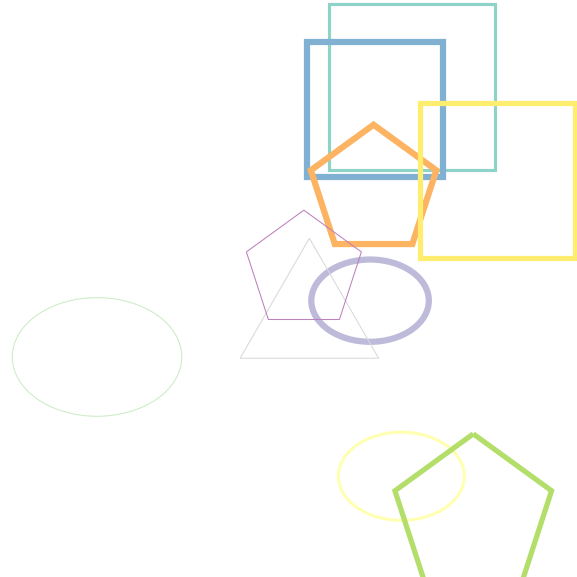[{"shape": "square", "thickness": 1.5, "radius": 0.72, "center": [0.713, 0.848]}, {"shape": "oval", "thickness": 1.5, "radius": 0.54, "center": [0.695, 0.174]}, {"shape": "oval", "thickness": 3, "radius": 0.51, "center": [0.641, 0.479]}, {"shape": "square", "thickness": 3, "radius": 0.59, "center": [0.649, 0.809]}, {"shape": "pentagon", "thickness": 3, "radius": 0.57, "center": [0.647, 0.669]}, {"shape": "pentagon", "thickness": 2.5, "radius": 0.71, "center": [0.82, 0.105]}, {"shape": "triangle", "thickness": 0.5, "radius": 0.69, "center": [0.536, 0.448]}, {"shape": "pentagon", "thickness": 0.5, "radius": 0.52, "center": [0.526, 0.531]}, {"shape": "oval", "thickness": 0.5, "radius": 0.73, "center": [0.168, 0.381]}, {"shape": "square", "thickness": 2.5, "radius": 0.67, "center": [0.861, 0.686]}]